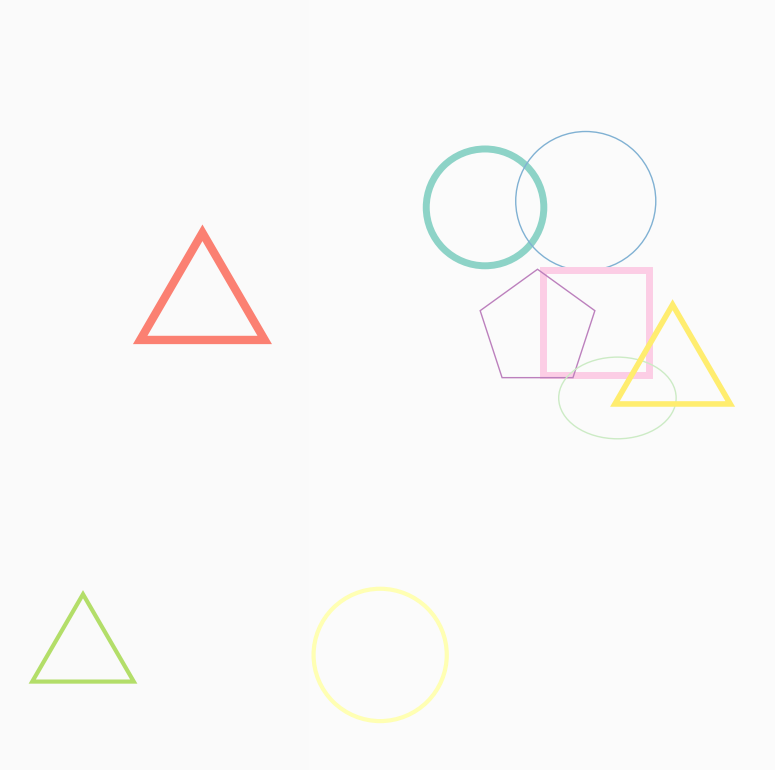[{"shape": "circle", "thickness": 2.5, "radius": 0.38, "center": [0.626, 0.731]}, {"shape": "circle", "thickness": 1.5, "radius": 0.43, "center": [0.491, 0.149]}, {"shape": "triangle", "thickness": 3, "radius": 0.46, "center": [0.261, 0.605]}, {"shape": "circle", "thickness": 0.5, "radius": 0.45, "center": [0.756, 0.739]}, {"shape": "triangle", "thickness": 1.5, "radius": 0.38, "center": [0.107, 0.153]}, {"shape": "square", "thickness": 2.5, "radius": 0.34, "center": [0.769, 0.581]}, {"shape": "pentagon", "thickness": 0.5, "radius": 0.39, "center": [0.694, 0.572]}, {"shape": "oval", "thickness": 0.5, "radius": 0.38, "center": [0.797, 0.483]}, {"shape": "triangle", "thickness": 2, "radius": 0.43, "center": [0.868, 0.518]}]